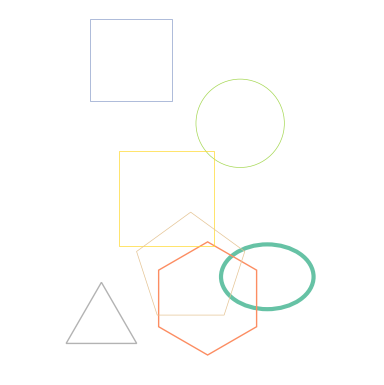[{"shape": "oval", "thickness": 3, "radius": 0.6, "center": [0.694, 0.281]}, {"shape": "hexagon", "thickness": 1, "radius": 0.73, "center": [0.539, 0.225]}, {"shape": "square", "thickness": 0.5, "radius": 0.53, "center": [0.339, 0.844]}, {"shape": "circle", "thickness": 0.5, "radius": 0.57, "center": [0.624, 0.68]}, {"shape": "square", "thickness": 0.5, "radius": 0.62, "center": [0.432, 0.484]}, {"shape": "pentagon", "thickness": 0.5, "radius": 0.74, "center": [0.495, 0.301]}, {"shape": "triangle", "thickness": 1, "radius": 0.53, "center": [0.263, 0.161]}]